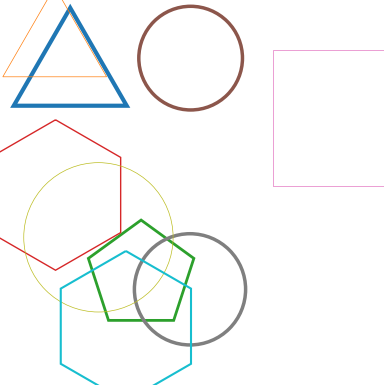[{"shape": "triangle", "thickness": 3, "radius": 0.85, "center": [0.182, 0.81]}, {"shape": "triangle", "thickness": 0.5, "radius": 0.78, "center": [0.142, 0.878]}, {"shape": "pentagon", "thickness": 2, "radius": 0.72, "center": [0.367, 0.284]}, {"shape": "hexagon", "thickness": 1, "radius": 0.98, "center": [0.144, 0.493]}, {"shape": "circle", "thickness": 2.5, "radius": 0.67, "center": [0.495, 0.849]}, {"shape": "square", "thickness": 0.5, "radius": 0.88, "center": [0.886, 0.694]}, {"shape": "circle", "thickness": 2.5, "radius": 0.72, "center": [0.493, 0.248]}, {"shape": "circle", "thickness": 0.5, "radius": 0.97, "center": [0.256, 0.384]}, {"shape": "hexagon", "thickness": 1.5, "radius": 0.98, "center": [0.327, 0.153]}]